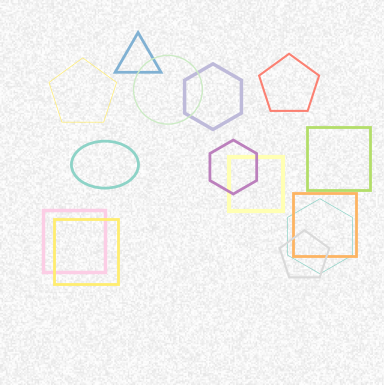[{"shape": "oval", "thickness": 2, "radius": 0.44, "center": [0.273, 0.572]}, {"shape": "hexagon", "thickness": 0.5, "radius": 0.49, "center": [0.831, 0.386]}, {"shape": "square", "thickness": 3, "radius": 0.35, "center": [0.665, 0.522]}, {"shape": "hexagon", "thickness": 2.5, "radius": 0.43, "center": [0.553, 0.749]}, {"shape": "pentagon", "thickness": 1.5, "radius": 0.41, "center": [0.751, 0.778]}, {"shape": "triangle", "thickness": 2, "radius": 0.34, "center": [0.359, 0.847]}, {"shape": "square", "thickness": 2, "radius": 0.41, "center": [0.842, 0.416]}, {"shape": "square", "thickness": 2, "radius": 0.4, "center": [0.879, 0.588]}, {"shape": "square", "thickness": 2.5, "radius": 0.4, "center": [0.193, 0.374]}, {"shape": "pentagon", "thickness": 1.5, "radius": 0.34, "center": [0.791, 0.334]}, {"shape": "hexagon", "thickness": 2, "radius": 0.35, "center": [0.606, 0.566]}, {"shape": "circle", "thickness": 1, "radius": 0.45, "center": [0.436, 0.767]}, {"shape": "square", "thickness": 2, "radius": 0.42, "center": [0.223, 0.347]}, {"shape": "pentagon", "thickness": 0.5, "radius": 0.46, "center": [0.215, 0.757]}]